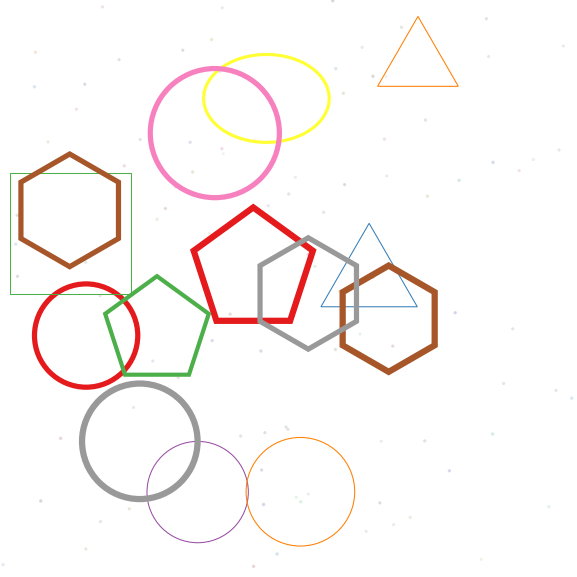[{"shape": "pentagon", "thickness": 3, "radius": 0.54, "center": [0.439, 0.531]}, {"shape": "circle", "thickness": 2.5, "radius": 0.45, "center": [0.149, 0.418]}, {"shape": "triangle", "thickness": 0.5, "radius": 0.48, "center": [0.639, 0.516]}, {"shape": "square", "thickness": 0.5, "radius": 0.52, "center": [0.122, 0.595]}, {"shape": "pentagon", "thickness": 2, "radius": 0.47, "center": [0.272, 0.427]}, {"shape": "circle", "thickness": 0.5, "radius": 0.44, "center": [0.342, 0.147]}, {"shape": "triangle", "thickness": 0.5, "radius": 0.4, "center": [0.724, 0.89]}, {"shape": "circle", "thickness": 0.5, "radius": 0.47, "center": [0.52, 0.148]}, {"shape": "oval", "thickness": 1.5, "radius": 0.54, "center": [0.461, 0.829]}, {"shape": "hexagon", "thickness": 3, "radius": 0.46, "center": [0.673, 0.447]}, {"shape": "hexagon", "thickness": 2.5, "radius": 0.49, "center": [0.121, 0.635]}, {"shape": "circle", "thickness": 2.5, "radius": 0.56, "center": [0.372, 0.769]}, {"shape": "circle", "thickness": 3, "radius": 0.5, "center": [0.242, 0.235]}, {"shape": "hexagon", "thickness": 2.5, "radius": 0.48, "center": [0.534, 0.491]}]